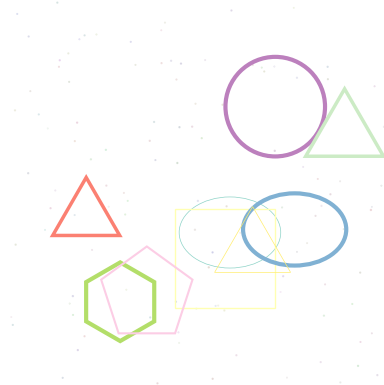[{"shape": "oval", "thickness": 0.5, "radius": 0.66, "center": [0.597, 0.396]}, {"shape": "square", "thickness": 1, "radius": 0.65, "center": [0.584, 0.329]}, {"shape": "triangle", "thickness": 2.5, "radius": 0.5, "center": [0.224, 0.439]}, {"shape": "oval", "thickness": 3, "radius": 0.67, "center": [0.765, 0.404]}, {"shape": "hexagon", "thickness": 3, "radius": 0.51, "center": [0.312, 0.216]}, {"shape": "pentagon", "thickness": 1.5, "radius": 0.62, "center": [0.381, 0.235]}, {"shape": "circle", "thickness": 3, "radius": 0.65, "center": [0.715, 0.723]}, {"shape": "triangle", "thickness": 2.5, "radius": 0.58, "center": [0.895, 0.652]}, {"shape": "triangle", "thickness": 0.5, "radius": 0.57, "center": [0.656, 0.349]}]